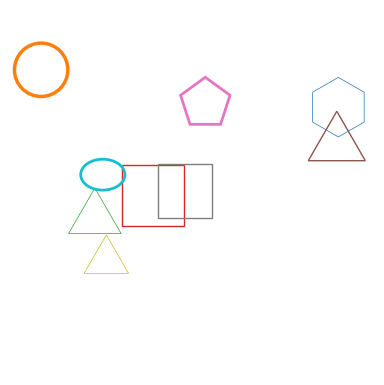[{"shape": "hexagon", "thickness": 0.5, "radius": 0.39, "center": [0.879, 0.722]}, {"shape": "circle", "thickness": 2.5, "radius": 0.35, "center": [0.107, 0.819]}, {"shape": "triangle", "thickness": 0.5, "radius": 0.39, "center": [0.246, 0.433]}, {"shape": "square", "thickness": 1, "radius": 0.4, "center": [0.397, 0.492]}, {"shape": "triangle", "thickness": 1, "radius": 0.43, "center": [0.875, 0.625]}, {"shape": "pentagon", "thickness": 2, "radius": 0.34, "center": [0.533, 0.732]}, {"shape": "square", "thickness": 1, "radius": 0.35, "center": [0.479, 0.504]}, {"shape": "triangle", "thickness": 0.5, "radius": 0.33, "center": [0.276, 0.323]}, {"shape": "oval", "thickness": 2, "radius": 0.29, "center": [0.267, 0.546]}]